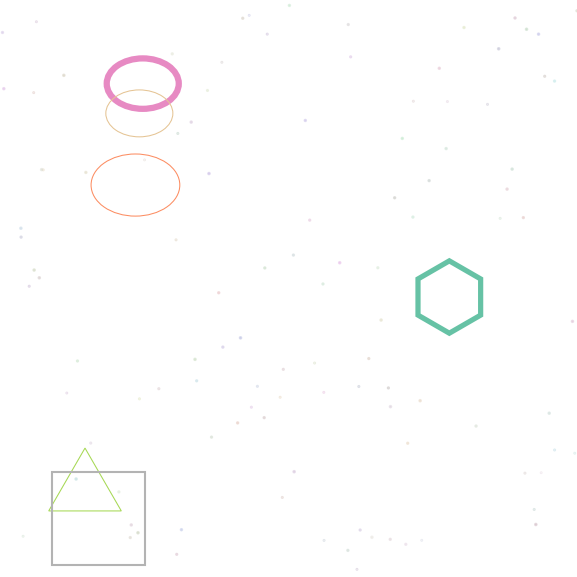[{"shape": "hexagon", "thickness": 2.5, "radius": 0.31, "center": [0.778, 0.485]}, {"shape": "oval", "thickness": 0.5, "radius": 0.38, "center": [0.235, 0.679]}, {"shape": "oval", "thickness": 3, "radius": 0.31, "center": [0.247, 0.854]}, {"shape": "triangle", "thickness": 0.5, "radius": 0.36, "center": [0.147, 0.151]}, {"shape": "oval", "thickness": 0.5, "radius": 0.29, "center": [0.241, 0.803]}, {"shape": "square", "thickness": 1, "radius": 0.4, "center": [0.171, 0.101]}]